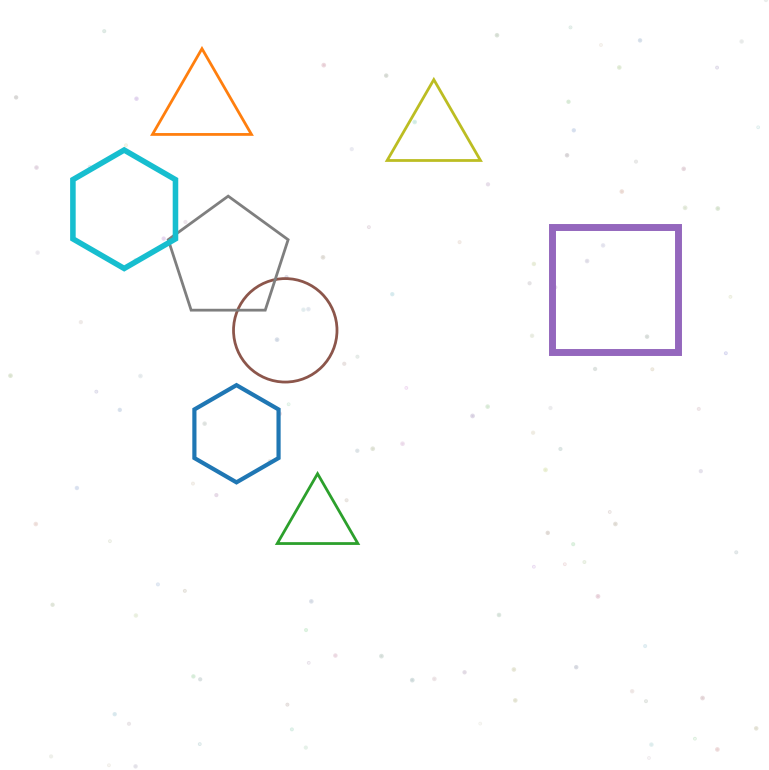[{"shape": "hexagon", "thickness": 1.5, "radius": 0.32, "center": [0.307, 0.437]}, {"shape": "triangle", "thickness": 1, "radius": 0.37, "center": [0.262, 0.863]}, {"shape": "triangle", "thickness": 1, "radius": 0.3, "center": [0.412, 0.324]}, {"shape": "square", "thickness": 2.5, "radius": 0.41, "center": [0.799, 0.624]}, {"shape": "circle", "thickness": 1, "radius": 0.34, "center": [0.37, 0.571]}, {"shape": "pentagon", "thickness": 1, "radius": 0.41, "center": [0.296, 0.663]}, {"shape": "triangle", "thickness": 1, "radius": 0.35, "center": [0.563, 0.827]}, {"shape": "hexagon", "thickness": 2, "radius": 0.38, "center": [0.161, 0.728]}]